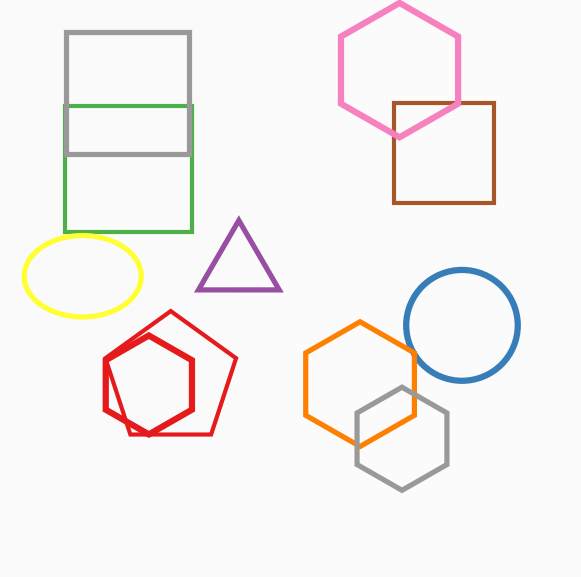[{"shape": "hexagon", "thickness": 3, "radius": 0.43, "center": [0.256, 0.333]}, {"shape": "pentagon", "thickness": 2, "radius": 0.59, "center": [0.294, 0.342]}, {"shape": "circle", "thickness": 3, "radius": 0.48, "center": [0.795, 0.436]}, {"shape": "square", "thickness": 2, "radius": 0.55, "center": [0.222, 0.706]}, {"shape": "triangle", "thickness": 2.5, "radius": 0.4, "center": [0.411, 0.537]}, {"shape": "hexagon", "thickness": 2.5, "radius": 0.54, "center": [0.619, 0.334]}, {"shape": "oval", "thickness": 2.5, "radius": 0.5, "center": [0.142, 0.521]}, {"shape": "square", "thickness": 2, "radius": 0.43, "center": [0.763, 0.734]}, {"shape": "hexagon", "thickness": 3, "radius": 0.58, "center": [0.687, 0.878]}, {"shape": "hexagon", "thickness": 2.5, "radius": 0.45, "center": [0.692, 0.239]}, {"shape": "square", "thickness": 2.5, "radius": 0.53, "center": [0.219, 0.839]}]